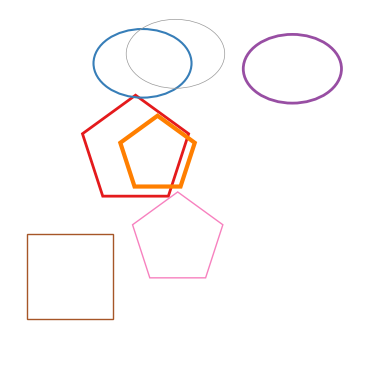[{"shape": "pentagon", "thickness": 2, "radius": 0.72, "center": [0.352, 0.608]}, {"shape": "oval", "thickness": 1.5, "radius": 0.64, "center": [0.37, 0.836]}, {"shape": "oval", "thickness": 2, "radius": 0.64, "center": [0.759, 0.821]}, {"shape": "pentagon", "thickness": 3, "radius": 0.51, "center": [0.409, 0.598]}, {"shape": "square", "thickness": 1, "radius": 0.55, "center": [0.181, 0.282]}, {"shape": "pentagon", "thickness": 1, "radius": 0.62, "center": [0.462, 0.378]}, {"shape": "oval", "thickness": 0.5, "radius": 0.64, "center": [0.456, 0.86]}]